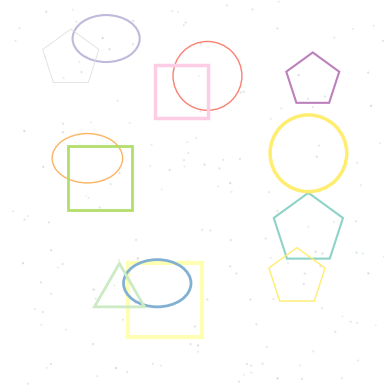[{"shape": "pentagon", "thickness": 1.5, "radius": 0.47, "center": [0.801, 0.405]}, {"shape": "square", "thickness": 3, "radius": 0.48, "center": [0.428, 0.221]}, {"shape": "oval", "thickness": 1.5, "radius": 0.44, "center": [0.276, 0.9]}, {"shape": "circle", "thickness": 1, "radius": 0.45, "center": [0.539, 0.803]}, {"shape": "oval", "thickness": 2, "radius": 0.44, "center": [0.408, 0.264]}, {"shape": "oval", "thickness": 1, "radius": 0.46, "center": [0.227, 0.589]}, {"shape": "square", "thickness": 2, "radius": 0.41, "center": [0.26, 0.538]}, {"shape": "square", "thickness": 2.5, "radius": 0.34, "center": [0.472, 0.762]}, {"shape": "pentagon", "thickness": 0.5, "radius": 0.38, "center": [0.184, 0.848]}, {"shape": "pentagon", "thickness": 1.5, "radius": 0.36, "center": [0.812, 0.791]}, {"shape": "triangle", "thickness": 2, "radius": 0.38, "center": [0.31, 0.241]}, {"shape": "circle", "thickness": 2.5, "radius": 0.5, "center": [0.801, 0.602]}, {"shape": "pentagon", "thickness": 1, "radius": 0.38, "center": [0.771, 0.28]}]